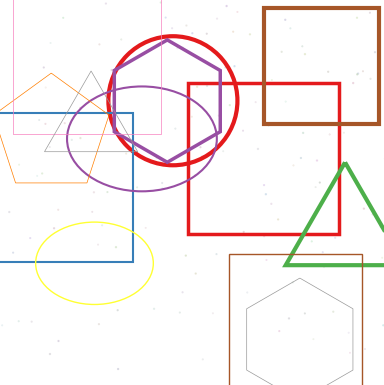[{"shape": "square", "thickness": 2.5, "radius": 0.98, "center": [0.684, 0.588]}, {"shape": "circle", "thickness": 3, "radius": 0.84, "center": [0.449, 0.738]}, {"shape": "square", "thickness": 1.5, "radius": 0.97, "center": [0.152, 0.513]}, {"shape": "triangle", "thickness": 3, "radius": 0.89, "center": [0.896, 0.4]}, {"shape": "hexagon", "thickness": 2.5, "radius": 0.79, "center": [0.434, 0.737]}, {"shape": "oval", "thickness": 1.5, "radius": 0.97, "center": [0.369, 0.639]}, {"shape": "pentagon", "thickness": 0.5, "radius": 0.79, "center": [0.133, 0.652]}, {"shape": "oval", "thickness": 1, "radius": 0.76, "center": [0.245, 0.316]}, {"shape": "square", "thickness": 1, "radius": 0.86, "center": [0.768, 0.168]}, {"shape": "square", "thickness": 3, "radius": 0.75, "center": [0.835, 0.828]}, {"shape": "square", "thickness": 0.5, "radius": 0.96, "center": [0.226, 0.844]}, {"shape": "triangle", "thickness": 0.5, "radius": 0.7, "center": [0.237, 0.676]}, {"shape": "hexagon", "thickness": 0.5, "radius": 0.8, "center": [0.779, 0.118]}]